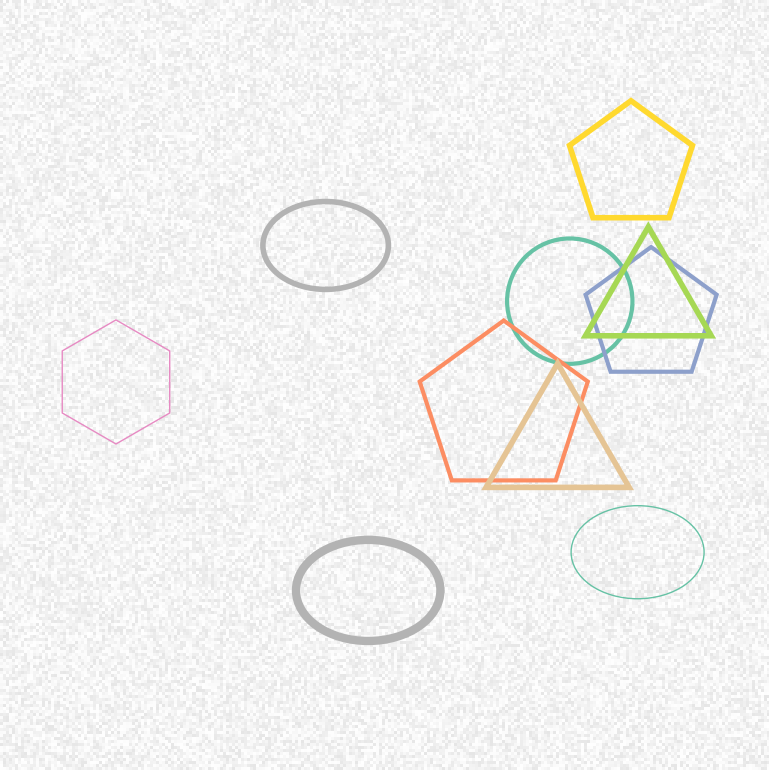[{"shape": "circle", "thickness": 1.5, "radius": 0.41, "center": [0.74, 0.609]}, {"shape": "oval", "thickness": 0.5, "radius": 0.43, "center": [0.828, 0.283]}, {"shape": "pentagon", "thickness": 1.5, "radius": 0.57, "center": [0.654, 0.469]}, {"shape": "pentagon", "thickness": 1.5, "radius": 0.45, "center": [0.846, 0.59]}, {"shape": "hexagon", "thickness": 0.5, "radius": 0.4, "center": [0.151, 0.504]}, {"shape": "triangle", "thickness": 2, "radius": 0.47, "center": [0.842, 0.611]}, {"shape": "pentagon", "thickness": 2, "radius": 0.42, "center": [0.819, 0.785]}, {"shape": "triangle", "thickness": 2, "radius": 0.54, "center": [0.724, 0.421]}, {"shape": "oval", "thickness": 3, "radius": 0.47, "center": [0.478, 0.233]}, {"shape": "oval", "thickness": 2, "radius": 0.41, "center": [0.423, 0.681]}]